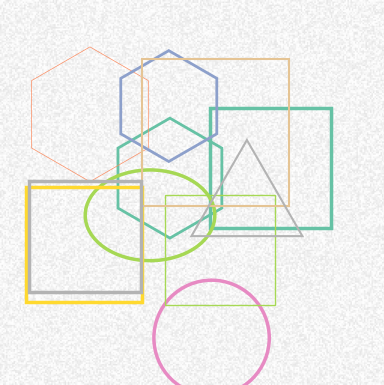[{"shape": "square", "thickness": 2.5, "radius": 0.78, "center": [0.702, 0.564]}, {"shape": "hexagon", "thickness": 2, "radius": 0.78, "center": [0.441, 0.537]}, {"shape": "hexagon", "thickness": 0.5, "radius": 0.88, "center": [0.234, 0.703]}, {"shape": "hexagon", "thickness": 2, "radius": 0.72, "center": [0.438, 0.724]}, {"shape": "circle", "thickness": 2.5, "radius": 0.75, "center": [0.55, 0.122]}, {"shape": "square", "thickness": 1, "radius": 0.72, "center": [0.572, 0.35]}, {"shape": "oval", "thickness": 2.5, "radius": 0.84, "center": [0.39, 0.441]}, {"shape": "square", "thickness": 2.5, "radius": 0.75, "center": [0.218, 0.365]}, {"shape": "square", "thickness": 1.5, "radius": 0.96, "center": [0.559, 0.656]}, {"shape": "square", "thickness": 2.5, "radius": 0.72, "center": [0.221, 0.385]}, {"shape": "triangle", "thickness": 1.5, "radius": 0.83, "center": [0.641, 0.47]}]